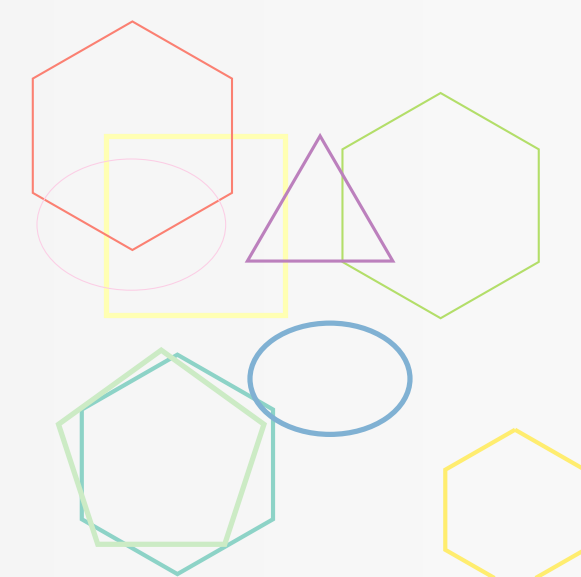[{"shape": "hexagon", "thickness": 2, "radius": 0.95, "center": [0.305, 0.195]}, {"shape": "square", "thickness": 2.5, "radius": 0.77, "center": [0.336, 0.609]}, {"shape": "hexagon", "thickness": 1, "radius": 0.99, "center": [0.228, 0.764]}, {"shape": "oval", "thickness": 2.5, "radius": 0.69, "center": [0.568, 0.343]}, {"shape": "hexagon", "thickness": 1, "radius": 0.97, "center": [0.758, 0.643]}, {"shape": "oval", "thickness": 0.5, "radius": 0.81, "center": [0.226, 0.61]}, {"shape": "triangle", "thickness": 1.5, "radius": 0.72, "center": [0.551, 0.619]}, {"shape": "pentagon", "thickness": 2.5, "radius": 0.93, "center": [0.277, 0.207]}, {"shape": "hexagon", "thickness": 2, "radius": 0.69, "center": [0.886, 0.116]}]